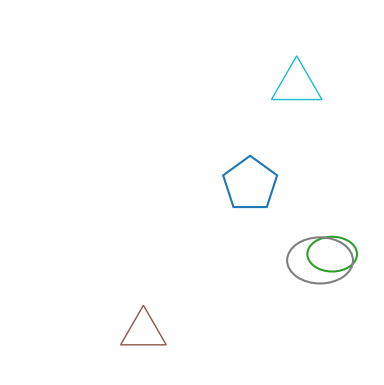[{"shape": "pentagon", "thickness": 1.5, "radius": 0.37, "center": [0.65, 0.522]}, {"shape": "oval", "thickness": 1.5, "radius": 0.32, "center": [0.863, 0.34]}, {"shape": "triangle", "thickness": 1, "radius": 0.34, "center": [0.372, 0.139]}, {"shape": "oval", "thickness": 1.5, "radius": 0.43, "center": [0.831, 0.324]}, {"shape": "triangle", "thickness": 1, "radius": 0.38, "center": [0.771, 0.779]}]